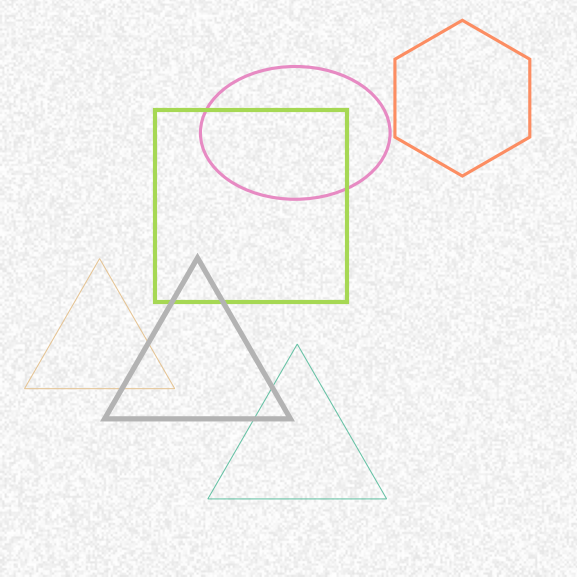[{"shape": "triangle", "thickness": 0.5, "radius": 0.89, "center": [0.515, 0.225]}, {"shape": "hexagon", "thickness": 1.5, "radius": 0.67, "center": [0.801, 0.829]}, {"shape": "oval", "thickness": 1.5, "radius": 0.82, "center": [0.511, 0.769]}, {"shape": "square", "thickness": 2, "radius": 0.83, "center": [0.435, 0.643]}, {"shape": "triangle", "thickness": 0.5, "radius": 0.75, "center": [0.172, 0.401]}, {"shape": "triangle", "thickness": 2.5, "radius": 0.93, "center": [0.342, 0.367]}]